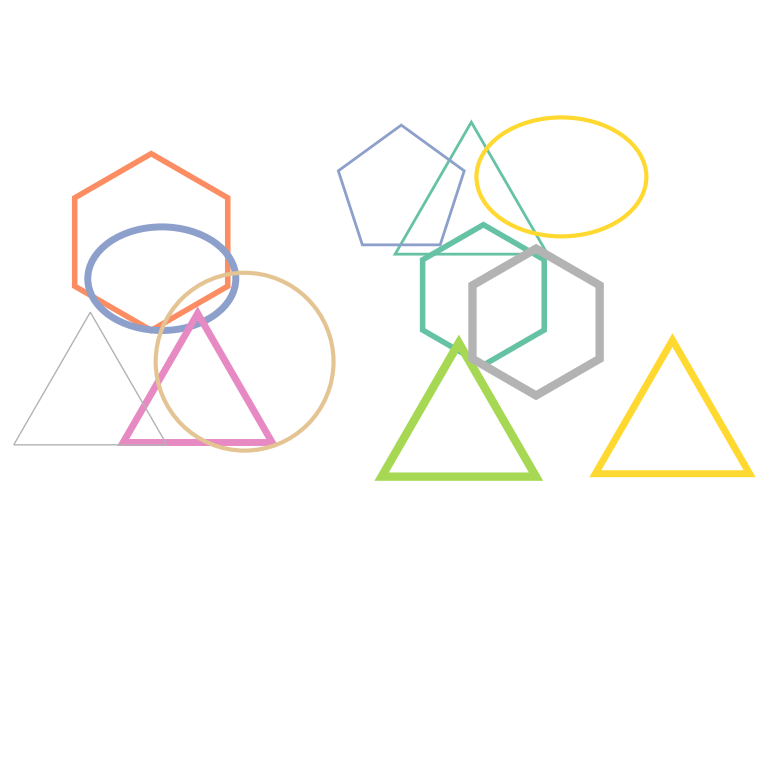[{"shape": "triangle", "thickness": 1, "radius": 0.57, "center": [0.612, 0.727]}, {"shape": "hexagon", "thickness": 2, "radius": 0.46, "center": [0.628, 0.617]}, {"shape": "hexagon", "thickness": 2, "radius": 0.57, "center": [0.196, 0.686]}, {"shape": "pentagon", "thickness": 1, "radius": 0.43, "center": [0.521, 0.752]}, {"shape": "oval", "thickness": 2.5, "radius": 0.48, "center": [0.21, 0.638]}, {"shape": "triangle", "thickness": 2.5, "radius": 0.56, "center": [0.257, 0.481]}, {"shape": "triangle", "thickness": 3, "radius": 0.58, "center": [0.596, 0.439]}, {"shape": "triangle", "thickness": 2.5, "radius": 0.58, "center": [0.873, 0.443]}, {"shape": "oval", "thickness": 1.5, "radius": 0.55, "center": [0.729, 0.77]}, {"shape": "circle", "thickness": 1.5, "radius": 0.58, "center": [0.318, 0.53]}, {"shape": "hexagon", "thickness": 3, "radius": 0.48, "center": [0.696, 0.582]}, {"shape": "triangle", "thickness": 0.5, "radius": 0.57, "center": [0.117, 0.48]}]